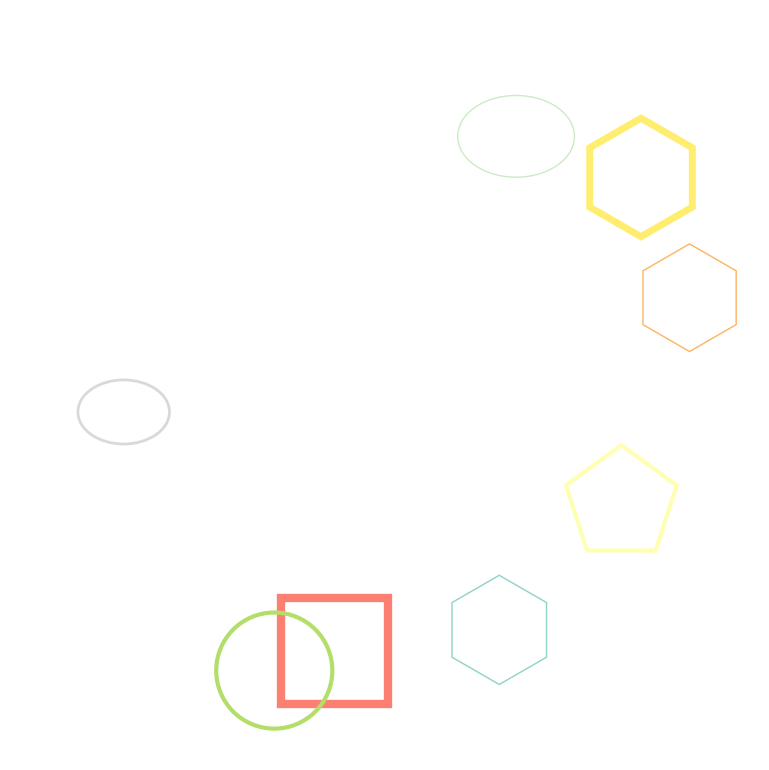[{"shape": "hexagon", "thickness": 0.5, "radius": 0.35, "center": [0.648, 0.182]}, {"shape": "pentagon", "thickness": 1.5, "radius": 0.38, "center": [0.807, 0.346]}, {"shape": "square", "thickness": 3, "radius": 0.34, "center": [0.434, 0.155]}, {"shape": "hexagon", "thickness": 0.5, "radius": 0.35, "center": [0.896, 0.613]}, {"shape": "circle", "thickness": 1.5, "radius": 0.38, "center": [0.356, 0.129]}, {"shape": "oval", "thickness": 1, "radius": 0.3, "center": [0.161, 0.465]}, {"shape": "oval", "thickness": 0.5, "radius": 0.38, "center": [0.67, 0.823]}, {"shape": "hexagon", "thickness": 2.5, "radius": 0.38, "center": [0.832, 0.77]}]